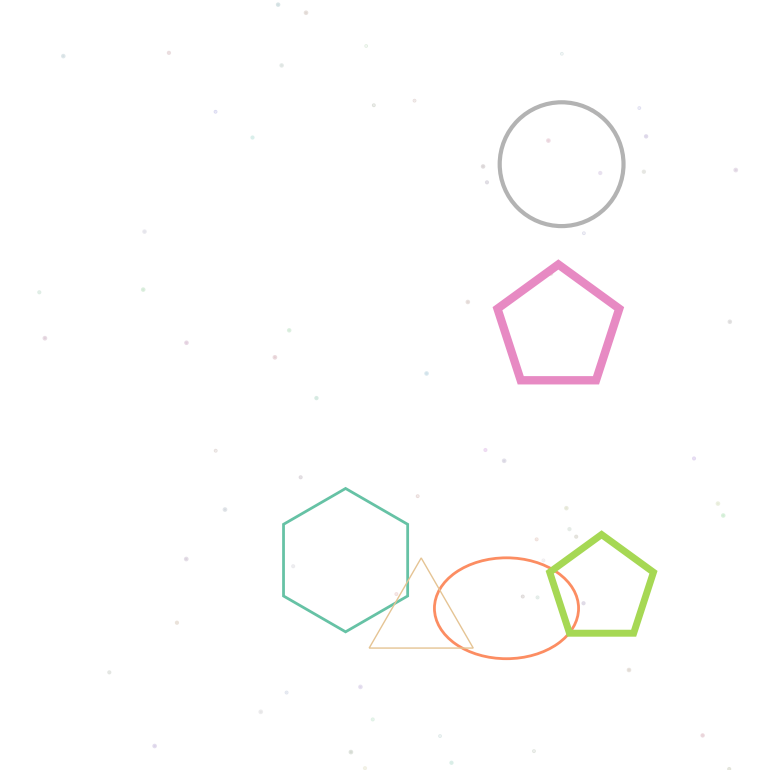[{"shape": "hexagon", "thickness": 1, "radius": 0.47, "center": [0.449, 0.273]}, {"shape": "oval", "thickness": 1, "radius": 0.47, "center": [0.658, 0.21]}, {"shape": "pentagon", "thickness": 3, "radius": 0.42, "center": [0.725, 0.573]}, {"shape": "pentagon", "thickness": 2.5, "radius": 0.35, "center": [0.781, 0.235]}, {"shape": "triangle", "thickness": 0.5, "radius": 0.39, "center": [0.547, 0.197]}, {"shape": "circle", "thickness": 1.5, "radius": 0.4, "center": [0.729, 0.787]}]